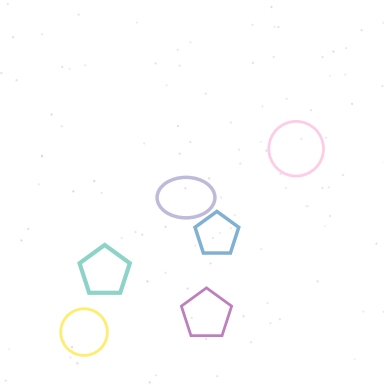[{"shape": "pentagon", "thickness": 3, "radius": 0.34, "center": [0.272, 0.295]}, {"shape": "oval", "thickness": 2.5, "radius": 0.38, "center": [0.483, 0.487]}, {"shape": "pentagon", "thickness": 2.5, "radius": 0.3, "center": [0.563, 0.391]}, {"shape": "circle", "thickness": 2, "radius": 0.36, "center": [0.769, 0.614]}, {"shape": "pentagon", "thickness": 2, "radius": 0.34, "center": [0.536, 0.184]}, {"shape": "circle", "thickness": 2, "radius": 0.3, "center": [0.218, 0.137]}]